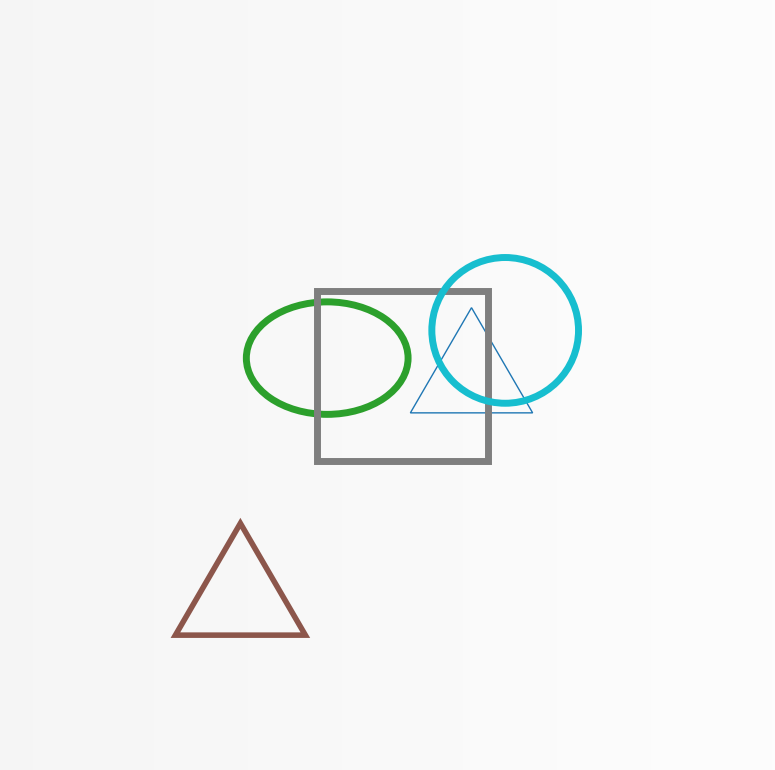[{"shape": "triangle", "thickness": 0.5, "radius": 0.46, "center": [0.608, 0.509]}, {"shape": "oval", "thickness": 2.5, "radius": 0.52, "center": [0.422, 0.535]}, {"shape": "triangle", "thickness": 2, "radius": 0.48, "center": [0.31, 0.224]}, {"shape": "square", "thickness": 2.5, "radius": 0.55, "center": [0.519, 0.512]}, {"shape": "circle", "thickness": 2.5, "radius": 0.47, "center": [0.652, 0.571]}]